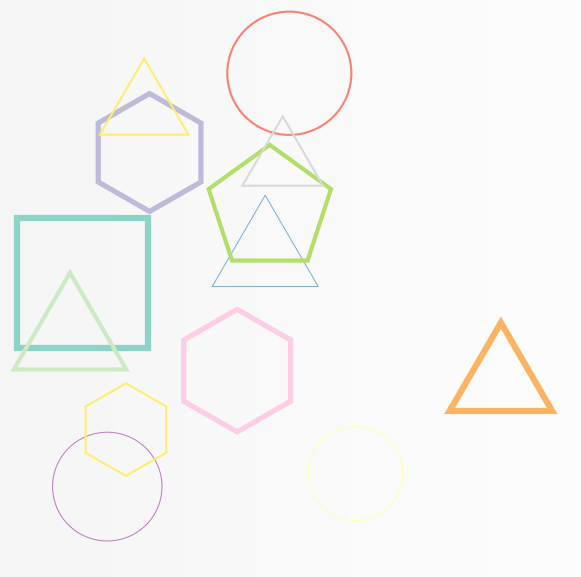[{"shape": "square", "thickness": 3, "radius": 0.56, "center": [0.143, 0.509]}, {"shape": "circle", "thickness": 0.5, "radius": 0.41, "center": [0.612, 0.179]}, {"shape": "hexagon", "thickness": 2.5, "radius": 0.51, "center": [0.257, 0.735]}, {"shape": "circle", "thickness": 1, "radius": 0.53, "center": [0.498, 0.872]}, {"shape": "triangle", "thickness": 0.5, "radius": 0.53, "center": [0.456, 0.556]}, {"shape": "triangle", "thickness": 3, "radius": 0.51, "center": [0.862, 0.338]}, {"shape": "pentagon", "thickness": 2, "radius": 0.55, "center": [0.464, 0.638]}, {"shape": "hexagon", "thickness": 2.5, "radius": 0.53, "center": [0.408, 0.357]}, {"shape": "triangle", "thickness": 1, "radius": 0.4, "center": [0.486, 0.718]}, {"shape": "circle", "thickness": 0.5, "radius": 0.47, "center": [0.185, 0.157]}, {"shape": "triangle", "thickness": 2, "radius": 0.56, "center": [0.12, 0.415]}, {"shape": "triangle", "thickness": 1, "radius": 0.44, "center": [0.248, 0.81]}, {"shape": "hexagon", "thickness": 1, "radius": 0.4, "center": [0.217, 0.255]}]